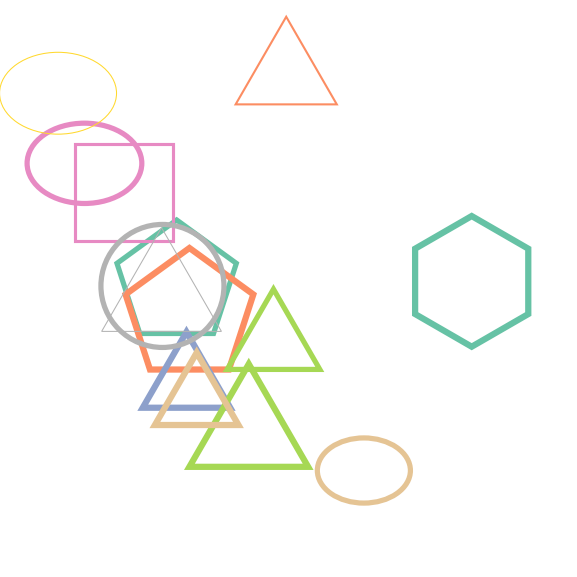[{"shape": "pentagon", "thickness": 2.5, "radius": 0.54, "center": [0.306, 0.51]}, {"shape": "hexagon", "thickness": 3, "radius": 0.57, "center": [0.817, 0.512]}, {"shape": "pentagon", "thickness": 3, "radius": 0.58, "center": [0.328, 0.453]}, {"shape": "triangle", "thickness": 1, "radius": 0.51, "center": [0.496, 0.869]}, {"shape": "triangle", "thickness": 3, "radius": 0.44, "center": [0.323, 0.337]}, {"shape": "square", "thickness": 1.5, "radius": 0.42, "center": [0.215, 0.666]}, {"shape": "oval", "thickness": 2.5, "radius": 0.5, "center": [0.146, 0.716]}, {"shape": "triangle", "thickness": 2.5, "radius": 0.46, "center": [0.474, 0.406]}, {"shape": "triangle", "thickness": 3, "radius": 0.59, "center": [0.431, 0.25]}, {"shape": "oval", "thickness": 0.5, "radius": 0.51, "center": [0.101, 0.838]}, {"shape": "triangle", "thickness": 3, "radius": 0.42, "center": [0.341, 0.305]}, {"shape": "oval", "thickness": 2.5, "radius": 0.4, "center": [0.63, 0.184]}, {"shape": "triangle", "thickness": 0.5, "radius": 0.6, "center": [0.28, 0.485]}, {"shape": "circle", "thickness": 2.5, "radius": 0.53, "center": [0.281, 0.504]}]